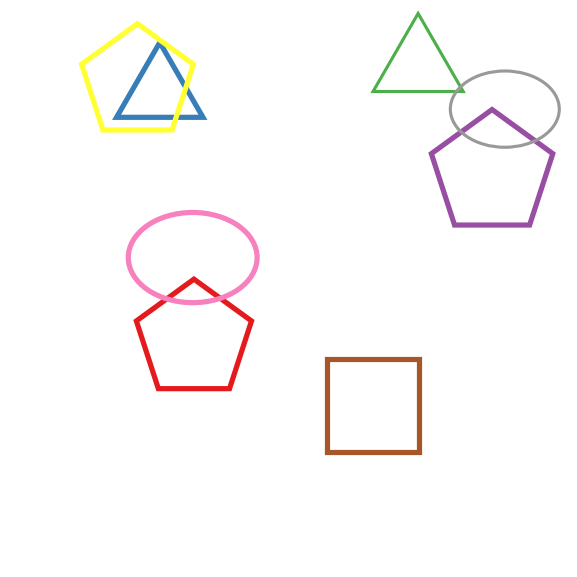[{"shape": "pentagon", "thickness": 2.5, "radius": 0.52, "center": [0.336, 0.411]}, {"shape": "triangle", "thickness": 2.5, "radius": 0.43, "center": [0.277, 0.839]}, {"shape": "triangle", "thickness": 1.5, "radius": 0.45, "center": [0.724, 0.886]}, {"shape": "pentagon", "thickness": 2.5, "radius": 0.55, "center": [0.852, 0.699]}, {"shape": "pentagon", "thickness": 2.5, "radius": 0.51, "center": [0.238, 0.856]}, {"shape": "square", "thickness": 2.5, "radius": 0.4, "center": [0.646, 0.297]}, {"shape": "oval", "thickness": 2.5, "radius": 0.56, "center": [0.334, 0.553]}, {"shape": "oval", "thickness": 1.5, "radius": 0.47, "center": [0.874, 0.81]}]